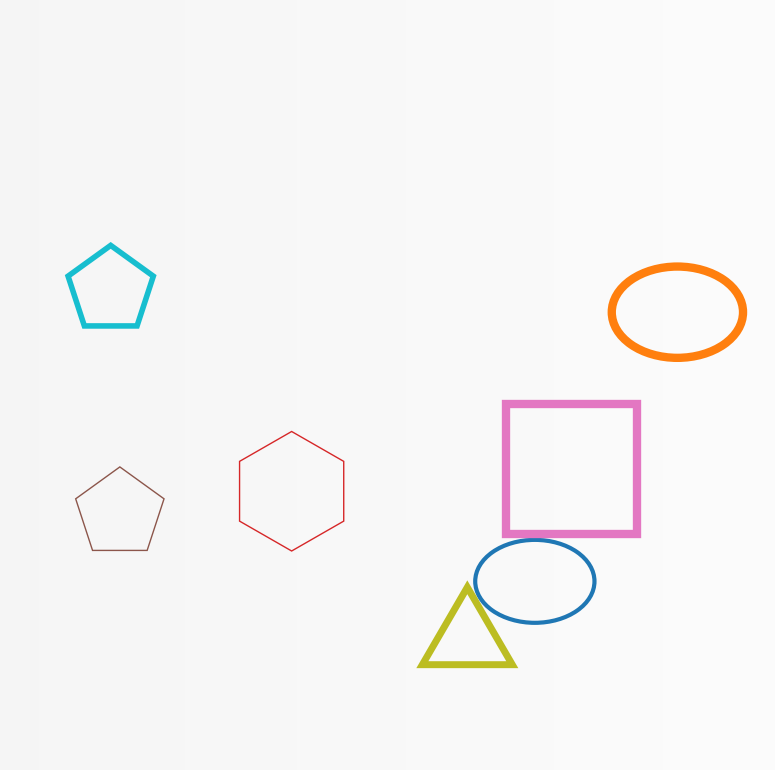[{"shape": "oval", "thickness": 1.5, "radius": 0.38, "center": [0.69, 0.245]}, {"shape": "oval", "thickness": 3, "radius": 0.42, "center": [0.874, 0.595]}, {"shape": "hexagon", "thickness": 0.5, "radius": 0.39, "center": [0.376, 0.362]}, {"shape": "pentagon", "thickness": 0.5, "radius": 0.3, "center": [0.155, 0.334]}, {"shape": "square", "thickness": 3, "radius": 0.42, "center": [0.737, 0.391]}, {"shape": "triangle", "thickness": 2.5, "radius": 0.34, "center": [0.603, 0.17]}, {"shape": "pentagon", "thickness": 2, "radius": 0.29, "center": [0.143, 0.623]}]